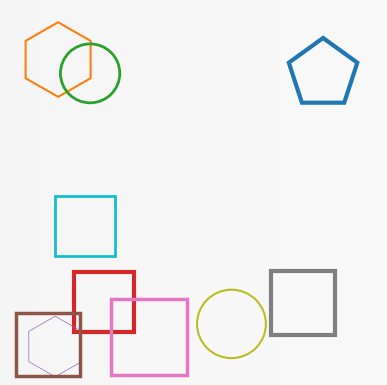[{"shape": "pentagon", "thickness": 3, "radius": 0.46, "center": [0.834, 0.808]}, {"shape": "hexagon", "thickness": 1.5, "radius": 0.48, "center": [0.15, 0.845]}, {"shape": "circle", "thickness": 2, "radius": 0.38, "center": [0.233, 0.809]}, {"shape": "square", "thickness": 3, "radius": 0.39, "center": [0.269, 0.217]}, {"shape": "hexagon", "thickness": 0.5, "radius": 0.39, "center": [0.142, 0.1]}, {"shape": "square", "thickness": 2.5, "radius": 0.41, "center": [0.124, 0.105]}, {"shape": "square", "thickness": 2.5, "radius": 0.49, "center": [0.385, 0.125]}, {"shape": "square", "thickness": 3, "radius": 0.41, "center": [0.783, 0.214]}, {"shape": "circle", "thickness": 1.5, "radius": 0.44, "center": [0.597, 0.159]}, {"shape": "square", "thickness": 2, "radius": 0.39, "center": [0.219, 0.413]}]